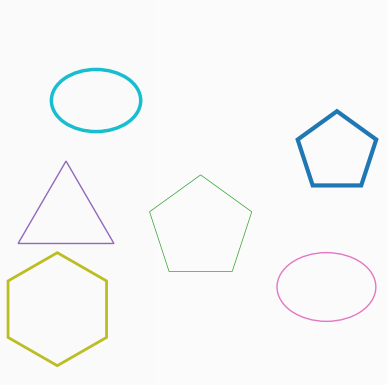[{"shape": "pentagon", "thickness": 3, "radius": 0.53, "center": [0.87, 0.605]}, {"shape": "pentagon", "thickness": 0.5, "radius": 0.69, "center": [0.518, 0.407]}, {"shape": "triangle", "thickness": 1, "radius": 0.71, "center": [0.17, 0.439]}, {"shape": "oval", "thickness": 1, "radius": 0.64, "center": [0.842, 0.255]}, {"shape": "hexagon", "thickness": 2, "radius": 0.73, "center": [0.148, 0.197]}, {"shape": "oval", "thickness": 2.5, "radius": 0.58, "center": [0.248, 0.739]}]